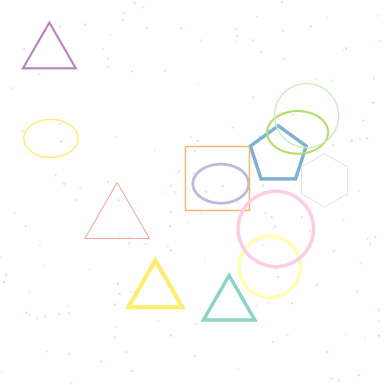[{"shape": "triangle", "thickness": 2.5, "radius": 0.39, "center": [0.595, 0.207]}, {"shape": "circle", "thickness": 2.5, "radius": 0.4, "center": [0.701, 0.307]}, {"shape": "oval", "thickness": 2, "radius": 0.36, "center": [0.573, 0.523]}, {"shape": "triangle", "thickness": 0.5, "radius": 0.48, "center": [0.304, 0.429]}, {"shape": "pentagon", "thickness": 2.5, "radius": 0.38, "center": [0.723, 0.597]}, {"shape": "square", "thickness": 1, "radius": 0.41, "center": [0.564, 0.537]}, {"shape": "oval", "thickness": 1.5, "radius": 0.4, "center": [0.773, 0.656]}, {"shape": "circle", "thickness": 2.5, "radius": 0.49, "center": [0.716, 0.405]}, {"shape": "hexagon", "thickness": 0.5, "radius": 0.35, "center": [0.843, 0.531]}, {"shape": "triangle", "thickness": 1.5, "radius": 0.4, "center": [0.128, 0.862]}, {"shape": "circle", "thickness": 1, "radius": 0.42, "center": [0.796, 0.7]}, {"shape": "triangle", "thickness": 3, "radius": 0.4, "center": [0.404, 0.243]}, {"shape": "oval", "thickness": 1, "radius": 0.35, "center": [0.132, 0.641]}]